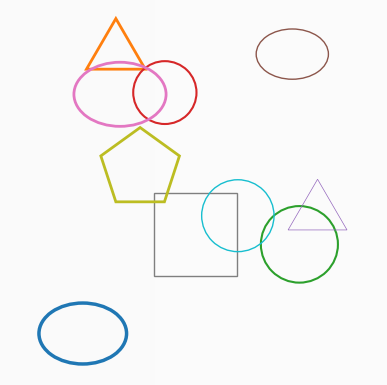[{"shape": "oval", "thickness": 2.5, "radius": 0.57, "center": [0.214, 0.134]}, {"shape": "triangle", "thickness": 2, "radius": 0.44, "center": [0.299, 0.864]}, {"shape": "circle", "thickness": 1.5, "radius": 0.5, "center": [0.773, 0.365]}, {"shape": "circle", "thickness": 1.5, "radius": 0.41, "center": [0.425, 0.76]}, {"shape": "triangle", "thickness": 0.5, "radius": 0.44, "center": [0.819, 0.447]}, {"shape": "oval", "thickness": 1, "radius": 0.47, "center": [0.754, 0.859]}, {"shape": "oval", "thickness": 2, "radius": 0.59, "center": [0.31, 0.755]}, {"shape": "square", "thickness": 1, "radius": 0.54, "center": [0.504, 0.391]}, {"shape": "pentagon", "thickness": 2, "radius": 0.53, "center": [0.362, 0.562]}, {"shape": "circle", "thickness": 1, "radius": 0.47, "center": [0.614, 0.44]}]